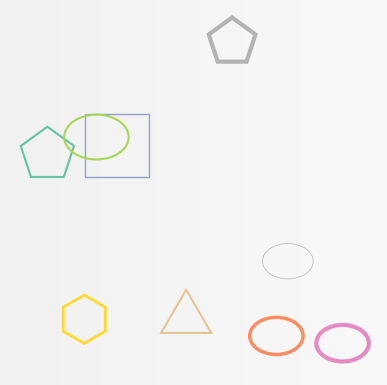[{"shape": "pentagon", "thickness": 1.5, "radius": 0.36, "center": [0.122, 0.599]}, {"shape": "oval", "thickness": 2.5, "radius": 0.34, "center": [0.713, 0.127]}, {"shape": "square", "thickness": 1, "radius": 0.41, "center": [0.302, 0.621]}, {"shape": "oval", "thickness": 3, "radius": 0.34, "center": [0.884, 0.109]}, {"shape": "oval", "thickness": 1.5, "radius": 0.42, "center": [0.249, 0.644]}, {"shape": "hexagon", "thickness": 2, "radius": 0.31, "center": [0.217, 0.171]}, {"shape": "triangle", "thickness": 1.5, "radius": 0.37, "center": [0.48, 0.173]}, {"shape": "pentagon", "thickness": 3, "radius": 0.32, "center": [0.599, 0.891]}, {"shape": "oval", "thickness": 0.5, "radius": 0.33, "center": [0.743, 0.322]}]